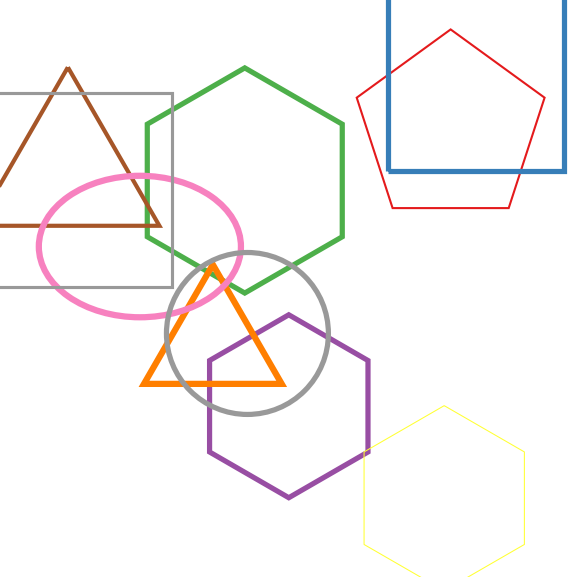[{"shape": "pentagon", "thickness": 1, "radius": 0.86, "center": [0.78, 0.777]}, {"shape": "square", "thickness": 2.5, "radius": 0.77, "center": [0.824, 0.857]}, {"shape": "hexagon", "thickness": 2.5, "radius": 0.97, "center": [0.424, 0.687]}, {"shape": "hexagon", "thickness": 2.5, "radius": 0.79, "center": [0.5, 0.296]}, {"shape": "triangle", "thickness": 3, "radius": 0.69, "center": [0.369, 0.403]}, {"shape": "hexagon", "thickness": 0.5, "radius": 0.8, "center": [0.769, 0.136]}, {"shape": "triangle", "thickness": 2, "radius": 0.91, "center": [0.118, 0.7]}, {"shape": "oval", "thickness": 3, "radius": 0.87, "center": [0.242, 0.572]}, {"shape": "circle", "thickness": 2.5, "radius": 0.7, "center": [0.428, 0.422]}, {"shape": "square", "thickness": 1.5, "radius": 0.84, "center": [0.13, 0.67]}]